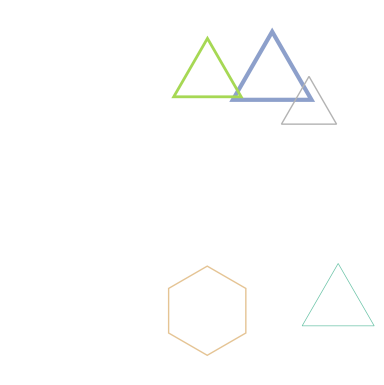[{"shape": "triangle", "thickness": 0.5, "radius": 0.54, "center": [0.878, 0.208]}, {"shape": "triangle", "thickness": 3, "radius": 0.59, "center": [0.707, 0.8]}, {"shape": "triangle", "thickness": 2, "radius": 0.51, "center": [0.539, 0.799]}, {"shape": "hexagon", "thickness": 1, "radius": 0.58, "center": [0.538, 0.193]}, {"shape": "triangle", "thickness": 1, "radius": 0.41, "center": [0.803, 0.719]}]